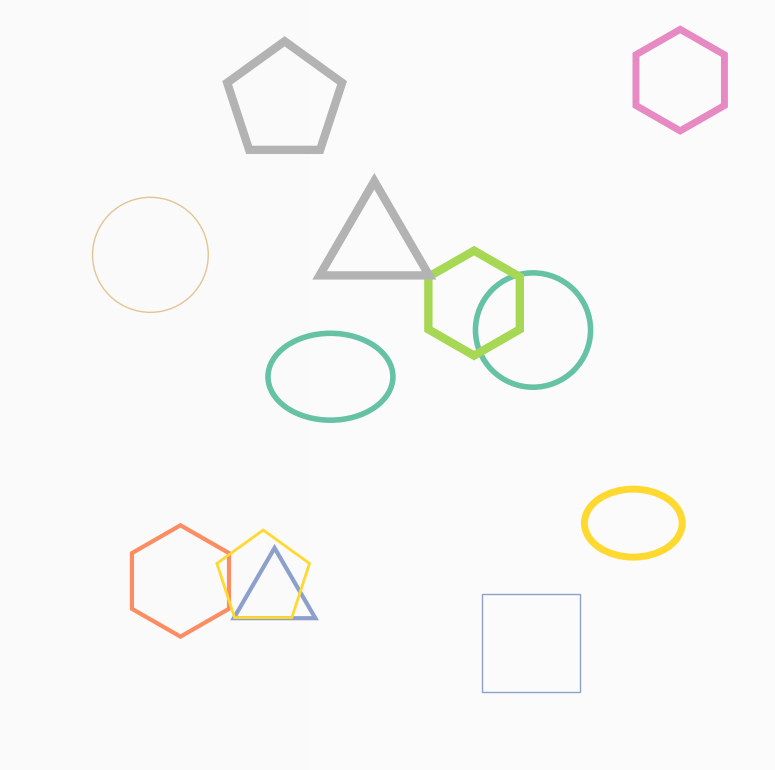[{"shape": "oval", "thickness": 2, "radius": 0.4, "center": [0.426, 0.511]}, {"shape": "circle", "thickness": 2, "radius": 0.37, "center": [0.688, 0.571]}, {"shape": "hexagon", "thickness": 1.5, "radius": 0.36, "center": [0.233, 0.246]}, {"shape": "triangle", "thickness": 1.5, "radius": 0.3, "center": [0.354, 0.228]}, {"shape": "square", "thickness": 0.5, "radius": 0.32, "center": [0.686, 0.165]}, {"shape": "hexagon", "thickness": 2.5, "radius": 0.33, "center": [0.878, 0.896]}, {"shape": "hexagon", "thickness": 3, "radius": 0.34, "center": [0.612, 0.606]}, {"shape": "pentagon", "thickness": 1, "radius": 0.31, "center": [0.34, 0.249]}, {"shape": "oval", "thickness": 2.5, "radius": 0.32, "center": [0.817, 0.321]}, {"shape": "circle", "thickness": 0.5, "radius": 0.37, "center": [0.194, 0.669]}, {"shape": "triangle", "thickness": 3, "radius": 0.41, "center": [0.483, 0.683]}, {"shape": "pentagon", "thickness": 3, "radius": 0.39, "center": [0.367, 0.868]}]